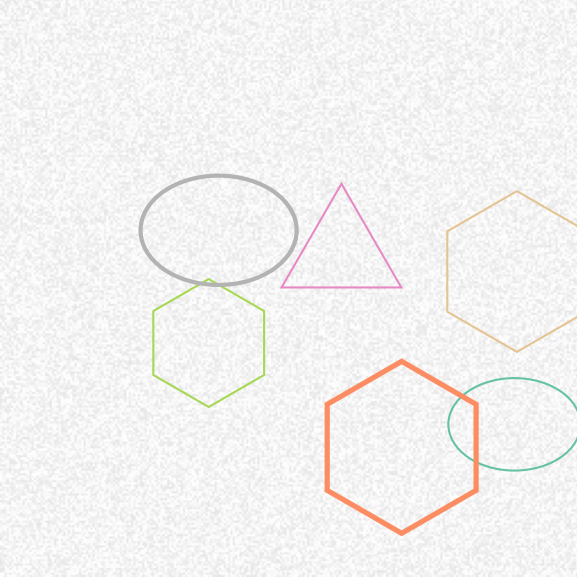[{"shape": "oval", "thickness": 1, "radius": 0.57, "center": [0.891, 0.264]}, {"shape": "hexagon", "thickness": 2.5, "radius": 0.74, "center": [0.696, 0.225]}, {"shape": "triangle", "thickness": 1, "radius": 0.6, "center": [0.591, 0.561]}, {"shape": "hexagon", "thickness": 1, "radius": 0.55, "center": [0.361, 0.405]}, {"shape": "hexagon", "thickness": 1, "radius": 0.7, "center": [0.895, 0.529]}, {"shape": "oval", "thickness": 2, "radius": 0.68, "center": [0.379, 0.6]}]